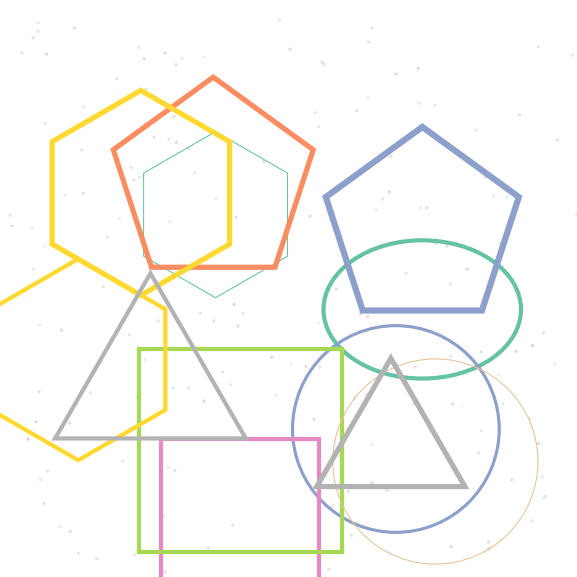[{"shape": "oval", "thickness": 2, "radius": 0.85, "center": [0.731, 0.463]}, {"shape": "hexagon", "thickness": 0.5, "radius": 0.72, "center": [0.373, 0.627]}, {"shape": "pentagon", "thickness": 2.5, "radius": 0.91, "center": [0.369, 0.684]}, {"shape": "pentagon", "thickness": 3, "radius": 0.88, "center": [0.731, 0.604]}, {"shape": "circle", "thickness": 1.5, "radius": 0.89, "center": [0.685, 0.256]}, {"shape": "square", "thickness": 2, "radius": 0.69, "center": [0.415, 0.103]}, {"shape": "square", "thickness": 2, "radius": 0.88, "center": [0.416, 0.219]}, {"shape": "hexagon", "thickness": 2, "radius": 0.87, "center": [0.135, 0.377]}, {"shape": "hexagon", "thickness": 2.5, "radius": 0.89, "center": [0.244, 0.665]}, {"shape": "circle", "thickness": 0.5, "radius": 0.89, "center": [0.754, 0.2]}, {"shape": "triangle", "thickness": 2, "radius": 0.95, "center": [0.26, 0.335]}, {"shape": "triangle", "thickness": 2.5, "radius": 0.74, "center": [0.677, 0.231]}]